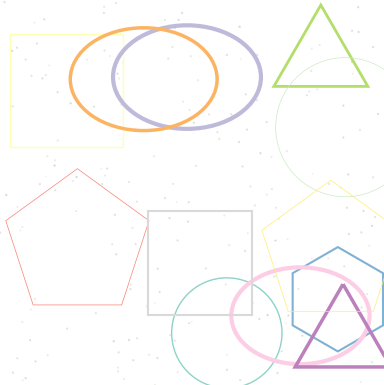[{"shape": "circle", "thickness": 1, "radius": 0.72, "center": [0.589, 0.135]}, {"shape": "square", "thickness": 1, "radius": 0.73, "center": [0.173, 0.765]}, {"shape": "oval", "thickness": 3, "radius": 0.96, "center": [0.486, 0.8]}, {"shape": "pentagon", "thickness": 0.5, "radius": 0.98, "center": [0.201, 0.366]}, {"shape": "hexagon", "thickness": 1.5, "radius": 0.68, "center": [0.877, 0.223]}, {"shape": "oval", "thickness": 2.5, "radius": 0.95, "center": [0.373, 0.794]}, {"shape": "triangle", "thickness": 2, "radius": 0.7, "center": [0.833, 0.846]}, {"shape": "oval", "thickness": 3, "radius": 0.9, "center": [0.78, 0.18]}, {"shape": "square", "thickness": 1.5, "radius": 0.67, "center": [0.519, 0.316]}, {"shape": "triangle", "thickness": 2.5, "radius": 0.72, "center": [0.891, 0.119]}, {"shape": "circle", "thickness": 0.5, "radius": 0.9, "center": [0.897, 0.67]}, {"shape": "pentagon", "thickness": 0.5, "radius": 0.94, "center": [0.859, 0.344]}]